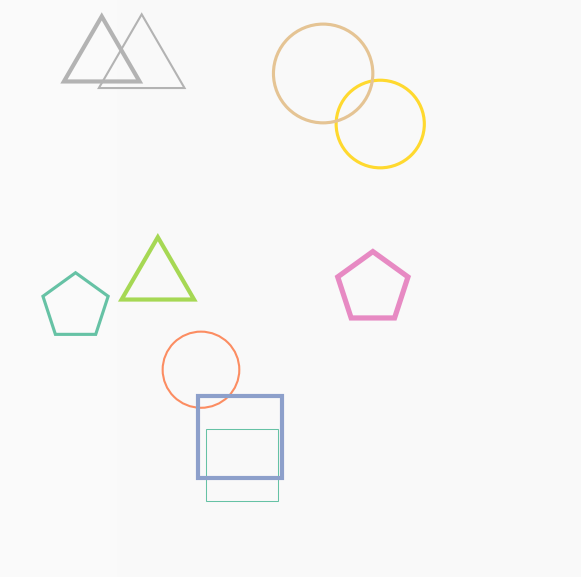[{"shape": "pentagon", "thickness": 1.5, "radius": 0.29, "center": [0.13, 0.468]}, {"shape": "square", "thickness": 0.5, "radius": 0.31, "center": [0.416, 0.194]}, {"shape": "circle", "thickness": 1, "radius": 0.33, "center": [0.346, 0.359]}, {"shape": "square", "thickness": 2, "radius": 0.36, "center": [0.413, 0.243]}, {"shape": "pentagon", "thickness": 2.5, "radius": 0.32, "center": [0.641, 0.5]}, {"shape": "triangle", "thickness": 2, "radius": 0.36, "center": [0.272, 0.516]}, {"shape": "circle", "thickness": 1.5, "radius": 0.38, "center": [0.654, 0.784]}, {"shape": "circle", "thickness": 1.5, "radius": 0.43, "center": [0.556, 0.872]}, {"shape": "triangle", "thickness": 1, "radius": 0.43, "center": [0.244, 0.889]}, {"shape": "triangle", "thickness": 2, "radius": 0.38, "center": [0.175, 0.896]}]